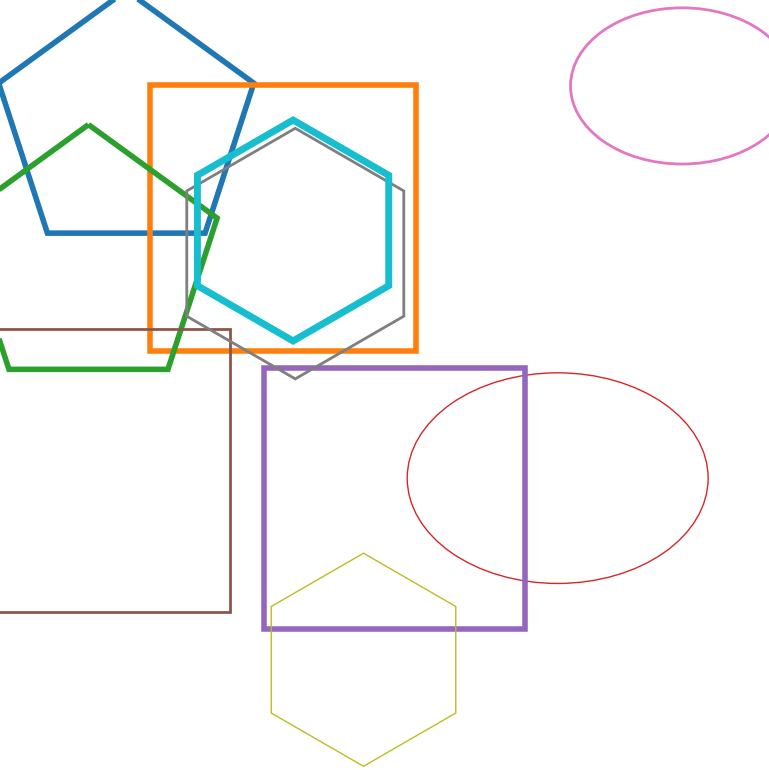[{"shape": "pentagon", "thickness": 2, "radius": 0.87, "center": [0.164, 0.838]}, {"shape": "square", "thickness": 2, "radius": 0.86, "center": [0.368, 0.717]}, {"shape": "pentagon", "thickness": 2, "radius": 0.88, "center": [0.115, 0.662]}, {"shape": "oval", "thickness": 0.5, "radius": 0.98, "center": [0.724, 0.379]}, {"shape": "square", "thickness": 2, "radius": 0.85, "center": [0.513, 0.352]}, {"shape": "square", "thickness": 1, "radius": 0.92, "center": [0.115, 0.389]}, {"shape": "oval", "thickness": 1, "radius": 0.72, "center": [0.886, 0.888]}, {"shape": "hexagon", "thickness": 1, "radius": 0.81, "center": [0.383, 0.671]}, {"shape": "hexagon", "thickness": 0.5, "radius": 0.69, "center": [0.472, 0.143]}, {"shape": "hexagon", "thickness": 2.5, "radius": 0.72, "center": [0.381, 0.701]}]